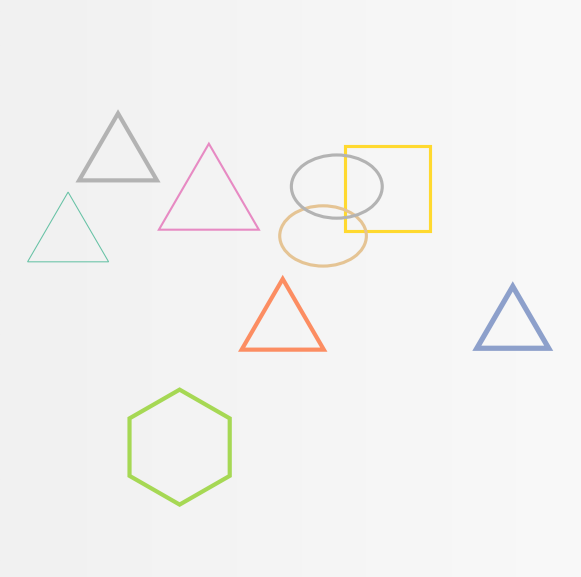[{"shape": "triangle", "thickness": 0.5, "radius": 0.4, "center": [0.117, 0.586]}, {"shape": "triangle", "thickness": 2, "radius": 0.41, "center": [0.486, 0.434]}, {"shape": "triangle", "thickness": 2.5, "radius": 0.36, "center": [0.882, 0.432]}, {"shape": "triangle", "thickness": 1, "radius": 0.5, "center": [0.359, 0.651]}, {"shape": "hexagon", "thickness": 2, "radius": 0.5, "center": [0.309, 0.225]}, {"shape": "square", "thickness": 1.5, "radius": 0.37, "center": [0.666, 0.672]}, {"shape": "oval", "thickness": 1.5, "radius": 0.37, "center": [0.556, 0.591]}, {"shape": "oval", "thickness": 1.5, "radius": 0.39, "center": [0.579, 0.676]}, {"shape": "triangle", "thickness": 2, "radius": 0.39, "center": [0.203, 0.725]}]